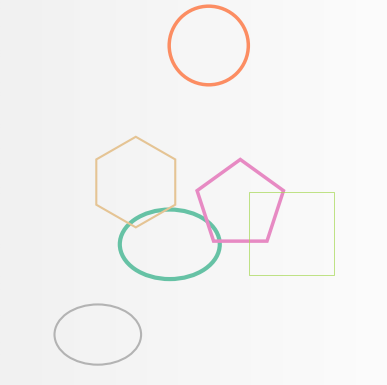[{"shape": "oval", "thickness": 3, "radius": 0.64, "center": [0.438, 0.365]}, {"shape": "circle", "thickness": 2.5, "radius": 0.51, "center": [0.539, 0.882]}, {"shape": "pentagon", "thickness": 2.5, "radius": 0.59, "center": [0.62, 0.469]}, {"shape": "square", "thickness": 0.5, "radius": 0.54, "center": [0.752, 0.394]}, {"shape": "hexagon", "thickness": 1.5, "radius": 0.59, "center": [0.35, 0.527]}, {"shape": "oval", "thickness": 1.5, "radius": 0.56, "center": [0.252, 0.131]}]